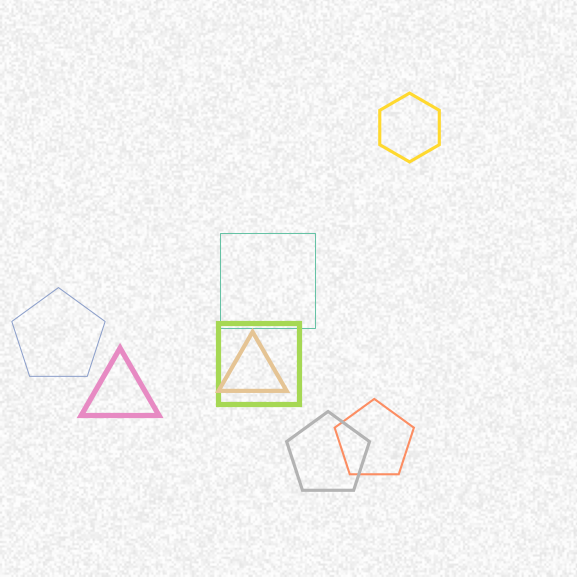[{"shape": "square", "thickness": 0.5, "radius": 0.41, "center": [0.464, 0.514]}, {"shape": "pentagon", "thickness": 1, "radius": 0.36, "center": [0.648, 0.236]}, {"shape": "pentagon", "thickness": 0.5, "radius": 0.42, "center": [0.101, 0.416]}, {"shape": "triangle", "thickness": 2.5, "radius": 0.39, "center": [0.208, 0.319]}, {"shape": "square", "thickness": 2.5, "radius": 0.35, "center": [0.447, 0.369]}, {"shape": "hexagon", "thickness": 1.5, "radius": 0.3, "center": [0.709, 0.778]}, {"shape": "triangle", "thickness": 2, "radius": 0.34, "center": [0.437, 0.356]}, {"shape": "pentagon", "thickness": 1.5, "radius": 0.38, "center": [0.568, 0.211]}]